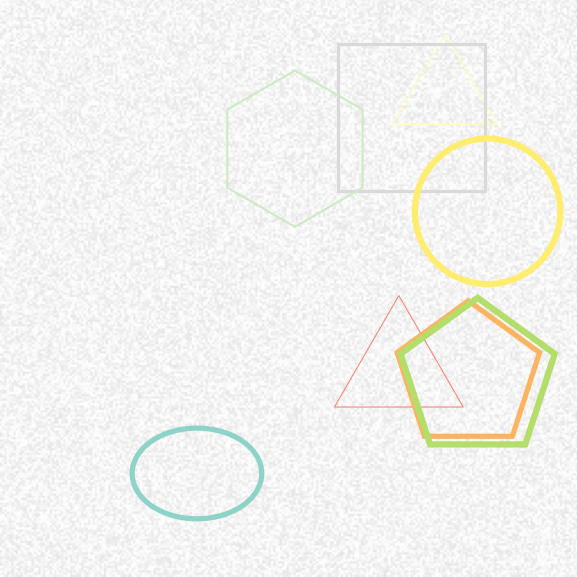[{"shape": "oval", "thickness": 2.5, "radius": 0.56, "center": [0.341, 0.179]}, {"shape": "triangle", "thickness": 0.5, "radius": 0.52, "center": [0.771, 0.836]}, {"shape": "triangle", "thickness": 0.5, "radius": 0.64, "center": [0.691, 0.359]}, {"shape": "pentagon", "thickness": 2.5, "radius": 0.65, "center": [0.811, 0.349]}, {"shape": "pentagon", "thickness": 3, "radius": 0.7, "center": [0.827, 0.343]}, {"shape": "square", "thickness": 1.5, "radius": 0.64, "center": [0.712, 0.795]}, {"shape": "hexagon", "thickness": 1, "radius": 0.68, "center": [0.511, 0.742]}, {"shape": "circle", "thickness": 3, "radius": 0.63, "center": [0.844, 0.633]}]